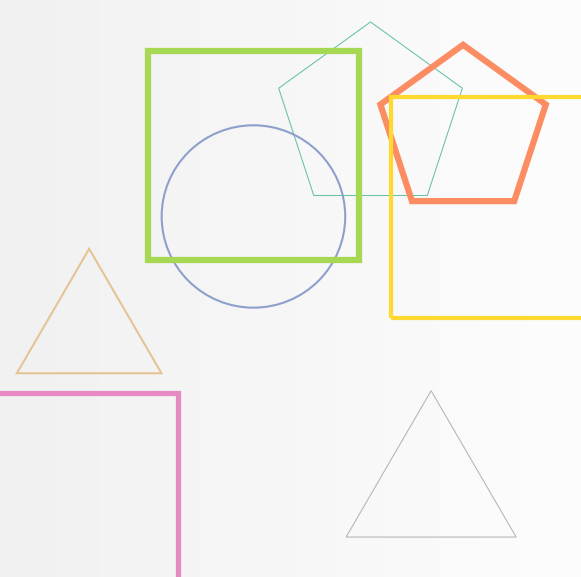[{"shape": "pentagon", "thickness": 0.5, "radius": 0.83, "center": [0.637, 0.795]}, {"shape": "pentagon", "thickness": 3, "radius": 0.75, "center": [0.797, 0.772]}, {"shape": "circle", "thickness": 1, "radius": 0.79, "center": [0.436, 0.624]}, {"shape": "square", "thickness": 2.5, "radius": 0.86, "center": [0.133, 0.145]}, {"shape": "square", "thickness": 3, "radius": 0.91, "center": [0.436, 0.729]}, {"shape": "square", "thickness": 2, "radius": 0.96, "center": [0.863, 0.64]}, {"shape": "triangle", "thickness": 1, "radius": 0.72, "center": [0.153, 0.425]}, {"shape": "triangle", "thickness": 0.5, "radius": 0.84, "center": [0.742, 0.154]}]